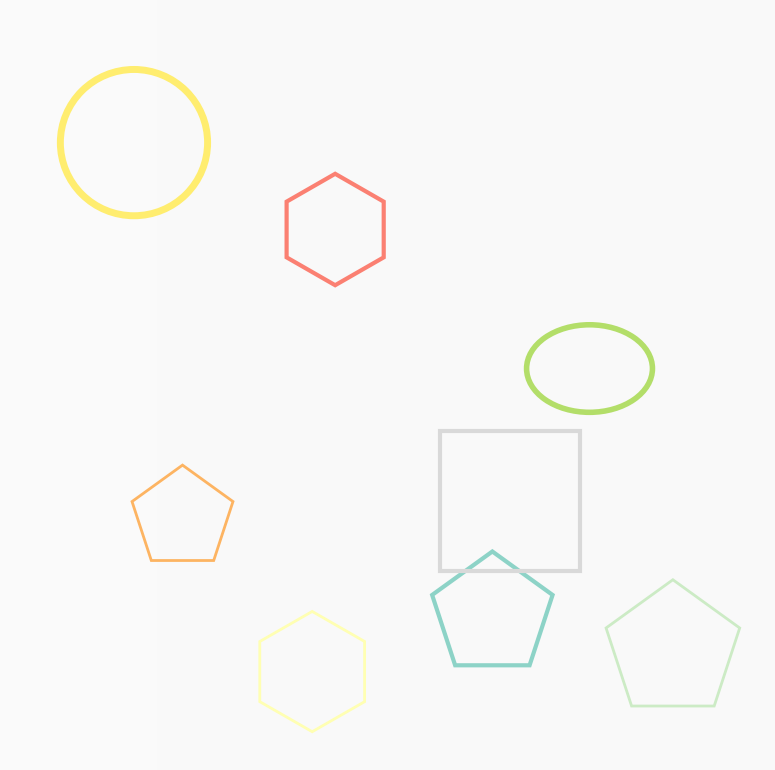[{"shape": "pentagon", "thickness": 1.5, "radius": 0.41, "center": [0.635, 0.202]}, {"shape": "hexagon", "thickness": 1, "radius": 0.39, "center": [0.403, 0.128]}, {"shape": "hexagon", "thickness": 1.5, "radius": 0.36, "center": [0.432, 0.702]}, {"shape": "pentagon", "thickness": 1, "radius": 0.34, "center": [0.235, 0.327]}, {"shape": "oval", "thickness": 2, "radius": 0.41, "center": [0.761, 0.521]}, {"shape": "square", "thickness": 1.5, "radius": 0.45, "center": [0.658, 0.35]}, {"shape": "pentagon", "thickness": 1, "radius": 0.45, "center": [0.868, 0.156]}, {"shape": "circle", "thickness": 2.5, "radius": 0.47, "center": [0.173, 0.815]}]